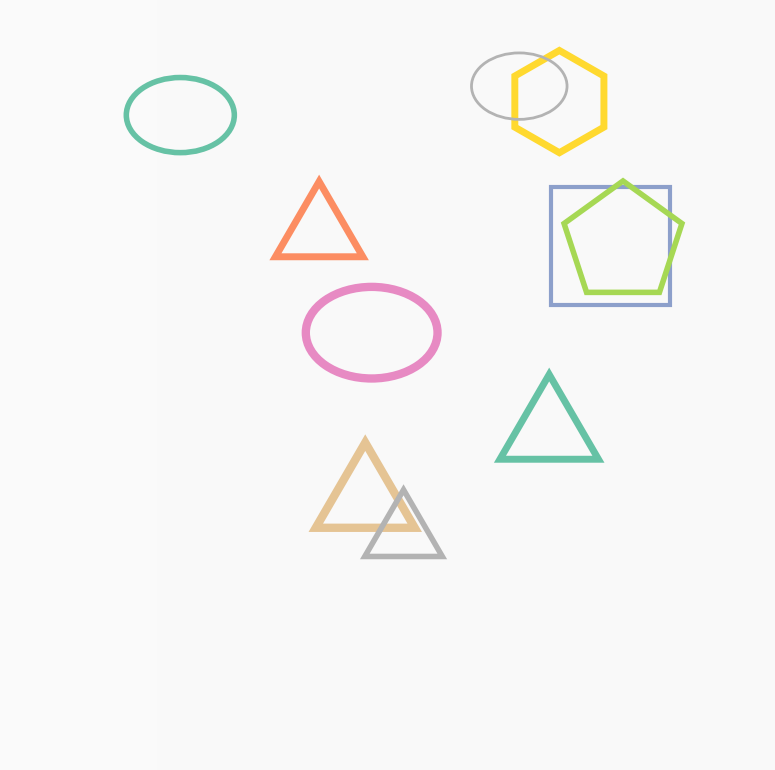[{"shape": "triangle", "thickness": 2.5, "radius": 0.37, "center": [0.709, 0.44]}, {"shape": "oval", "thickness": 2, "radius": 0.35, "center": [0.233, 0.851]}, {"shape": "triangle", "thickness": 2.5, "radius": 0.33, "center": [0.412, 0.699]}, {"shape": "square", "thickness": 1.5, "radius": 0.38, "center": [0.787, 0.68]}, {"shape": "oval", "thickness": 3, "radius": 0.42, "center": [0.48, 0.568]}, {"shape": "pentagon", "thickness": 2, "radius": 0.4, "center": [0.804, 0.685]}, {"shape": "hexagon", "thickness": 2.5, "radius": 0.33, "center": [0.722, 0.868]}, {"shape": "triangle", "thickness": 3, "radius": 0.37, "center": [0.471, 0.351]}, {"shape": "triangle", "thickness": 2, "radius": 0.29, "center": [0.521, 0.306]}, {"shape": "oval", "thickness": 1, "radius": 0.31, "center": [0.67, 0.888]}]